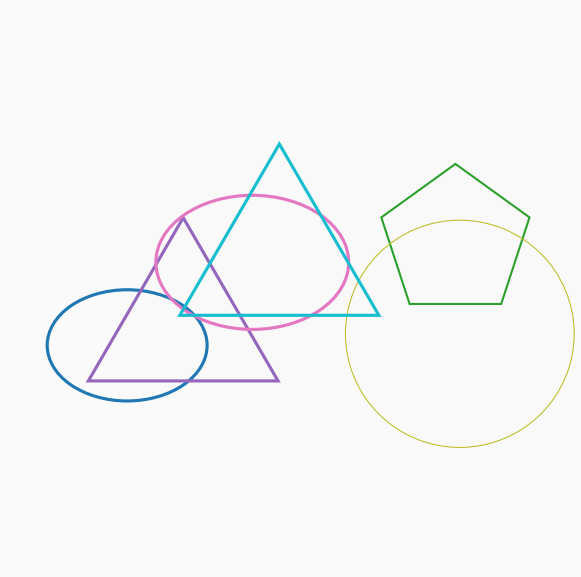[{"shape": "oval", "thickness": 1.5, "radius": 0.69, "center": [0.219, 0.401]}, {"shape": "pentagon", "thickness": 1, "radius": 0.67, "center": [0.783, 0.581]}, {"shape": "triangle", "thickness": 1.5, "radius": 0.94, "center": [0.315, 0.434]}, {"shape": "oval", "thickness": 1.5, "radius": 0.83, "center": [0.434, 0.545]}, {"shape": "circle", "thickness": 0.5, "radius": 0.98, "center": [0.791, 0.421]}, {"shape": "triangle", "thickness": 1.5, "radius": 0.99, "center": [0.481, 0.552]}]